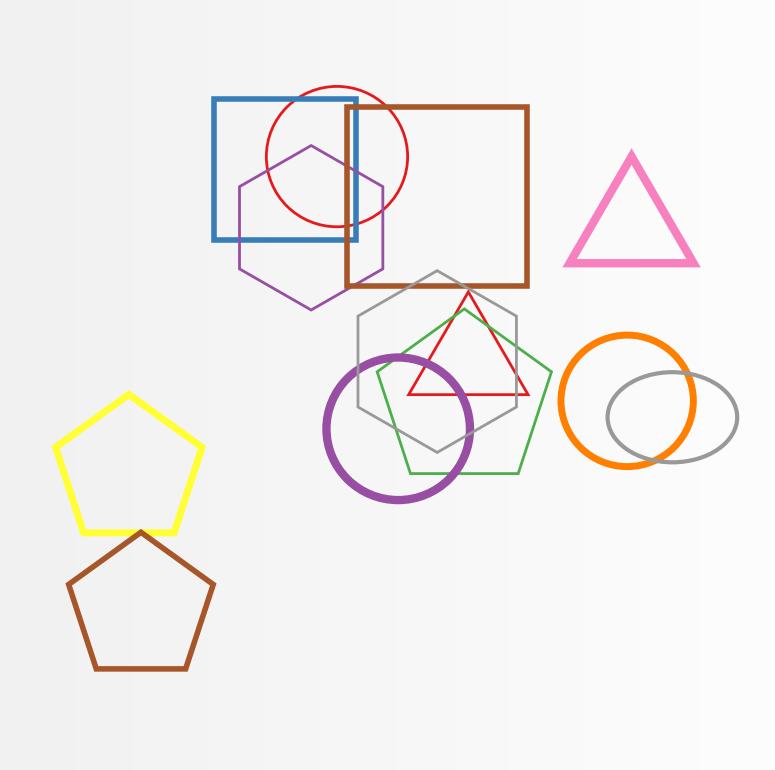[{"shape": "triangle", "thickness": 1, "radius": 0.44, "center": [0.604, 0.532]}, {"shape": "circle", "thickness": 1, "radius": 0.46, "center": [0.435, 0.797]}, {"shape": "square", "thickness": 2, "radius": 0.46, "center": [0.368, 0.78]}, {"shape": "pentagon", "thickness": 1, "radius": 0.59, "center": [0.599, 0.481]}, {"shape": "circle", "thickness": 3, "radius": 0.46, "center": [0.514, 0.443]}, {"shape": "hexagon", "thickness": 1, "radius": 0.53, "center": [0.402, 0.704]}, {"shape": "circle", "thickness": 2.5, "radius": 0.43, "center": [0.809, 0.479]}, {"shape": "pentagon", "thickness": 2.5, "radius": 0.5, "center": [0.166, 0.388]}, {"shape": "square", "thickness": 2, "radius": 0.58, "center": [0.564, 0.745]}, {"shape": "pentagon", "thickness": 2, "radius": 0.49, "center": [0.182, 0.211]}, {"shape": "triangle", "thickness": 3, "radius": 0.46, "center": [0.815, 0.704]}, {"shape": "hexagon", "thickness": 1, "radius": 0.59, "center": [0.564, 0.53]}, {"shape": "oval", "thickness": 1.5, "radius": 0.42, "center": [0.868, 0.458]}]